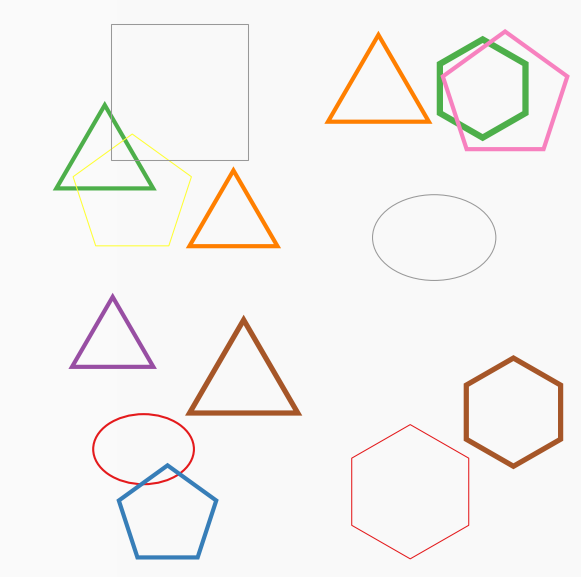[{"shape": "oval", "thickness": 1, "radius": 0.43, "center": [0.247, 0.221]}, {"shape": "hexagon", "thickness": 0.5, "radius": 0.58, "center": [0.706, 0.148]}, {"shape": "pentagon", "thickness": 2, "radius": 0.44, "center": [0.288, 0.105]}, {"shape": "triangle", "thickness": 2, "radius": 0.48, "center": [0.18, 0.721]}, {"shape": "hexagon", "thickness": 3, "radius": 0.43, "center": [0.83, 0.846]}, {"shape": "triangle", "thickness": 2, "radius": 0.4, "center": [0.194, 0.404]}, {"shape": "triangle", "thickness": 2, "radius": 0.5, "center": [0.651, 0.839]}, {"shape": "triangle", "thickness": 2, "radius": 0.44, "center": [0.402, 0.617]}, {"shape": "pentagon", "thickness": 0.5, "radius": 0.54, "center": [0.228, 0.66]}, {"shape": "triangle", "thickness": 2.5, "radius": 0.54, "center": [0.419, 0.338]}, {"shape": "hexagon", "thickness": 2.5, "radius": 0.47, "center": [0.883, 0.285]}, {"shape": "pentagon", "thickness": 2, "radius": 0.56, "center": [0.869, 0.832]}, {"shape": "oval", "thickness": 0.5, "radius": 0.53, "center": [0.747, 0.588]}, {"shape": "square", "thickness": 0.5, "radius": 0.59, "center": [0.309, 0.839]}]